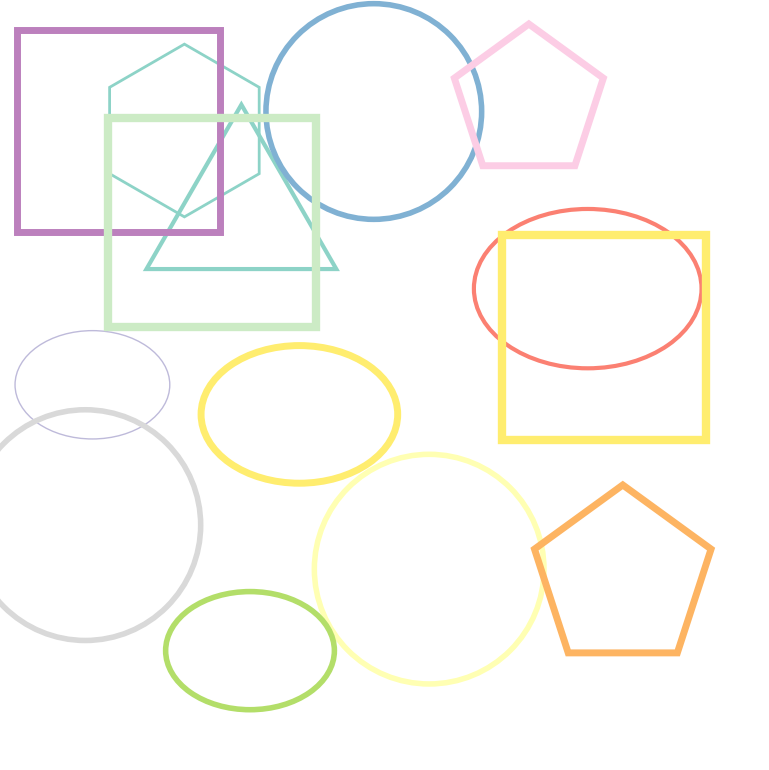[{"shape": "hexagon", "thickness": 1, "radius": 0.56, "center": [0.239, 0.831]}, {"shape": "triangle", "thickness": 1.5, "radius": 0.71, "center": [0.313, 0.722]}, {"shape": "circle", "thickness": 2, "radius": 0.75, "center": [0.557, 0.261]}, {"shape": "oval", "thickness": 0.5, "radius": 0.5, "center": [0.12, 0.5]}, {"shape": "oval", "thickness": 1.5, "radius": 0.74, "center": [0.763, 0.625]}, {"shape": "circle", "thickness": 2, "radius": 0.7, "center": [0.485, 0.855]}, {"shape": "pentagon", "thickness": 2.5, "radius": 0.6, "center": [0.809, 0.25]}, {"shape": "oval", "thickness": 2, "radius": 0.55, "center": [0.325, 0.155]}, {"shape": "pentagon", "thickness": 2.5, "radius": 0.51, "center": [0.687, 0.867]}, {"shape": "circle", "thickness": 2, "radius": 0.75, "center": [0.111, 0.318]}, {"shape": "square", "thickness": 2.5, "radius": 0.66, "center": [0.154, 0.83]}, {"shape": "square", "thickness": 3, "radius": 0.68, "center": [0.276, 0.711]}, {"shape": "oval", "thickness": 2.5, "radius": 0.64, "center": [0.389, 0.462]}, {"shape": "square", "thickness": 3, "radius": 0.66, "center": [0.784, 0.562]}]